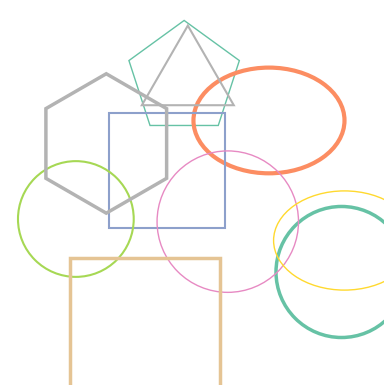[{"shape": "pentagon", "thickness": 1, "radius": 0.75, "center": [0.478, 0.796]}, {"shape": "circle", "thickness": 2.5, "radius": 0.85, "center": [0.887, 0.294]}, {"shape": "oval", "thickness": 3, "radius": 0.98, "center": [0.699, 0.687]}, {"shape": "square", "thickness": 1.5, "radius": 0.75, "center": [0.434, 0.557]}, {"shape": "circle", "thickness": 1, "radius": 0.92, "center": [0.592, 0.424]}, {"shape": "circle", "thickness": 1.5, "radius": 0.75, "center": [0.197, 0.431]}, {"shape": "oval", "thickness": 1, "radius": 0.92, "center": [0.895, 0.375]}, {"shape": "square", "thickness": 2.5, "radius": 0.97, "center": [0.377, 0.136]}, {"shape": "hexagon", "thickness": 2.5, "radius": 0.91, "center": [0.276, 0.627]}, {"shape": "triangle", "thickness": 1.5, "radius": 0.69, "center": [0.488, 0.796]}]